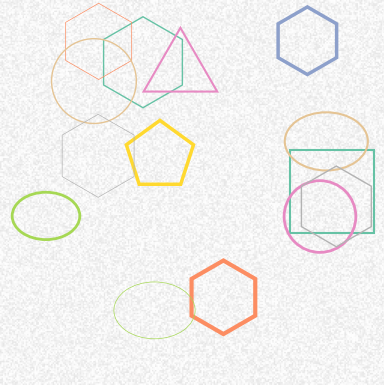[{"shape": "square", "thickness": 1.5, "radius": 0.54, "center": [0.862, 0.502]}, {"shape": "hexagon", "thickness": 1, "radius": 0.59, "center": [0.371, 0.838]}, {"shape": "hexagon", "thickness": 0.5, "radius": 0.49, "center": [0.256, 0.892]}, {"shape": "hexagon", "thickness": 3, "radius": 0.48, "center": [0.58, 0.228]}, {"shape": "hexagon", "thickness": 2.5, "radius": 0.44, "center": [0.798, 0.894]}, {"shape": "triangle", "thickness": 1.5, "radius": 0.55, "center": [0.469, 0.817]}, {"shape": "circle", "thickness": 2, "radius": 0.47, "center": [0.831, 0.438]}, {"shape": "oval", "thickness": 0.5, "radius": 0.53, "center": [0.401, 0.194]}, {"shape": "oval", "thickness": 2, "radius": 0.44, "center": [0.119, 0.439]}, {"shape": "pentagon", "thickness": 2.5, "radius": 0.46, "center": [0.415, 0.596]}, {"shape": "circle", "thickness": 1, "radius": 0.55, "center": [0.244, 0.789]}, {"shape": "oval", "thickness": 1.5, "radius": 0.54, "center": [0.848, 0.633]}, {"shape": "hexagon", "thickness": 0.5, "radius": 0.54, "center": [0.255, 0.595]}, {"shape": "hexagon", "thickness": 1, "radius": 0.52, "center": [0.874, 0.464]}]